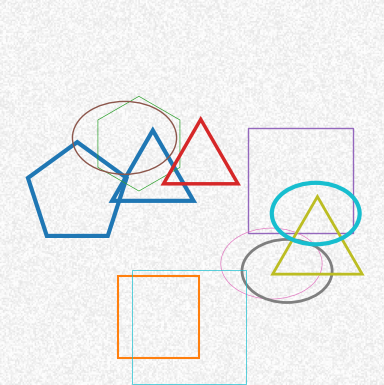[{"shape": "triangle", "thickness": 3, "radius": 0.61, "center": [0.397, 0.539]}, {"shape": "pentagon", "thickness": 3, "radius": 0.67, "center": [0.201, 0.496]}, {"shape": "square", "thickness": 1.5, "radius": 0.53, "center": [0.412, 0.177]}, {"shape": "hexagon", "thickness": 0.5, "radius": 0.62, "center": [0.361, 0.627]}, {"shape": "triangle", "thickness": 2.5, "radius": 0.56, "center": [0.521, 0.578]}, {"shape": "square", "thickness": 1, "radius": 0.68, "center": [0.781, 0.53]}, {"shape": "oval", "thickness": 1, "radius": 0.68, "center": [0.323, 0.642]}, {"shape": "oval", "thickness": 0.5, "radius": 0.66, "center": [0.705, 0.315]}, {"shape": "oval", "thickness": 2, "radius": 0.59, "center": [0.746, 0.296]}, {"shape": "triangle", "thickness": 2, "radius": 0.67, "center": [0.825, 0.355]}, {"shape": "square", "thickness": 0.5, "radius": 0.74, "center": [0.491, 0.151]}, {"shape": "oval", "thickness": 3, "radius": 0.57, "center": [0.82, 0.445]}]